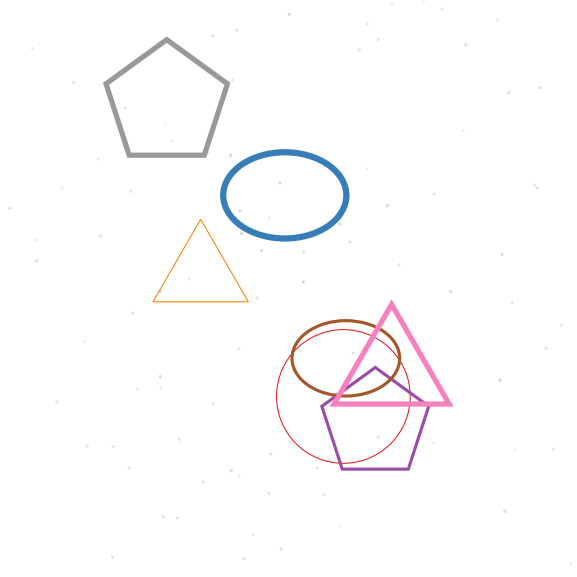[{"shape": "circle", "thickness": 0.5, "radius": 0.58, "center": [0.595, 0.313]}, {"shape": "oval", "thickness": 3, "radius": 0.53, "center": [0.493, 0.661]}, {"shape": "pentagon", "thickness": 1.5, "radius": 0.49, "center": [0.65, 0.265]}, {"shape": "triangle", "thickness": 0.5, "radius": 0.48, "center": [0.347, 0.524]}, {"shape": "oval", "thickness": 1.5, "radius": 0.47, "center": [0.599, 0.379]}, {"shape": "triangle", "thickness": 2.5, "radius": 0.58, "center": [0.678, 0.357]}, {"shape": "pentagon", "thickness": 2.5, "radius": 0.55, "center": [0.289, 0.82]}]